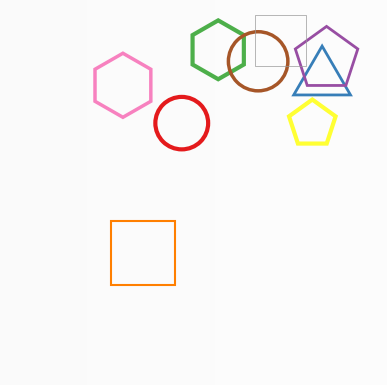[{"shape": "circle", "thickness": 3, "radius": 0.34, "center": [0.469, 0.68]}, {"shape": "triangle", "thickness": 2, "radius": 0.42, "center": [0.831, 0.796]}, {"shape": "hexagon", "thickness": 3, "radius": 0.38, "center": [0.563, 0.871]}, {"shape": "pentagon", "thickness": 2, "radius": 0.42, "center": [0.843, 0.847]}, {"shape": "square", "thickness": 1.5, "radius": 0.41, "center": [0.368, 0.344]}, {"shape": "pentagon", "thickness": 3, "radius": 0.32, "center": [0.806, 0.678]}, {"shape": "circle", "thickness": 2.5, "radius": 0.38, "center": [0.666, 0.841]}, {"shape": "hexagon", "thickness": 2.5, "radius": 0.42, "center": [0.317, 0.779]}, {"shape": "square", "thickness": 0.5, "radius": 0.33, "center": [0.725, 0.895]}]